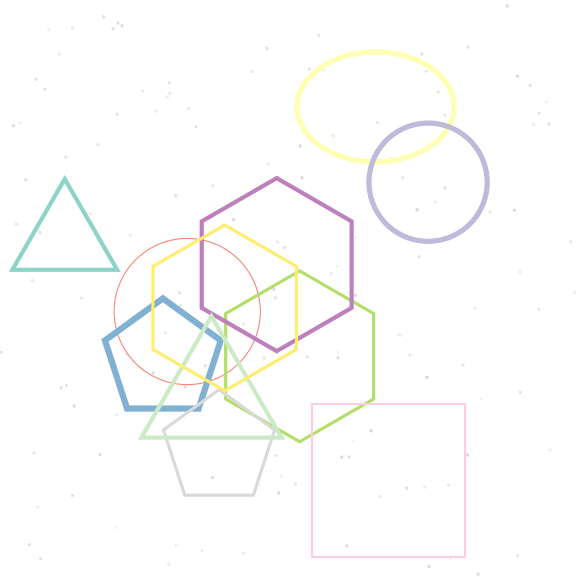[{"shape": "triangle", "thickness": 2, "radius": 0.52, "center": [0.112, 0.584]}, {"shape": "oval", "thickness": 2.5, "radius": 0.68, "center": [0.65, 0.814]}, {"shape": "circle", "thickness": 2.5, "radius": 0.51, "center": [0.741, 0.684]}, {"shape": "circle", "thickness": 0.5, "radius": 0.63, "center": [0.324, 0.46]}, {"shape": "pentagon", "thickness": 3, "radius": 0.53, "center": [0.282, 0.377]}, {"shape": "hexagon", "thickness": 1.5, "radius": 0.74, "center": [0.519, 0.382]}, {"shape": "square", "thickness": 1, "radius": 0.66, "center": [0.673, 0.167]}, {"shape": "pentagon", "thickness": 1.5, "radius": 0.51, "center": [0.379, 0.223]}, {"shape": "hexagon", "thickness": 2, "radius": 0.75, "center": [0.479, 0.541]}, {"shape": "triangle", "thickness": 2, "radius": 0.7, "center": [0.366, 0.311]}, {"shape": "hexagon", "thickness": 1.5, "radius": 0.72, "center": [0.389, 0.466]}]